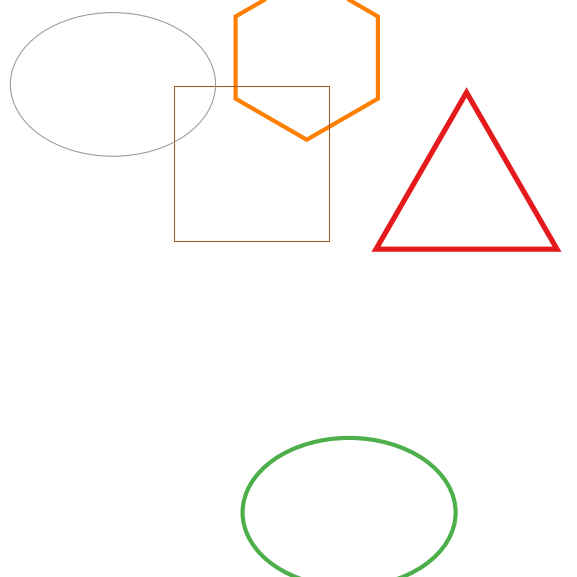[{"shape": "triangle", "thickness": 2.5, "radius": 0.9, "center": [0.808, 0.658]}, {"shape": "oval", "thickness": 2, "radius": 0.92, "center": [0.604, 0.112]}, {"shape": "hexagon", "thickness": 2, "radius": 0.71, "center": [0.531, 0.899]}, {"shape": "square", "thickness": 0.5, "radius": 0.67, "center": [0.436, 0.716]}, {"shape": "oval", "thickness": 0.5, "radius": 0.89, "center": [0.196, 0.853]}]